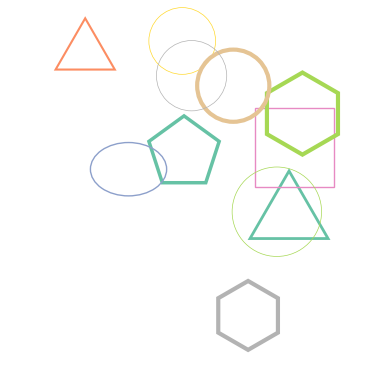[{"shape": "pentagon", "thickness": 2.5, "radius": 0.48, "center": [0.478, 0.603]}, {"shape": "triangle", "thickness": 2, "radius": 0.59, "center": [0.751, 0.439]}, {"shape": "triangle", "thickness": 1.5, "radius": 0.44, "center": [0.221, 0.864]}, {"shape": "oval", "thickness": 1, "radius": 0.49, "center": [0.334, 0.561]}, {"shape": "square", "thickness": 1, "radius": 0.51, "center": [0.765, 0.618]}, {"shape": "circle", "thickness": 0.5, "radius": 0.58, "center": [0.719, 0.45]}, {"shape": "hexagon", "thickness": 3, "radius": 0.53, "center": [0.786, 0.705]}, {"shape": "circle", "thickness": 0.5, "radius": 0.43, "center": [0.473, 0.894]}, {"shape": "circle", "thickness": 3, "radius": 0.47, "center": [0.606, 0.777]}, {"shape": "circle", "thickness": 0.5, "radius": 0.46, "center": [0.498, 0.803]}, {"shape": "hexagon", "thickness": 3, "radius": 0.45, "center": [0.644, 0.181]}]